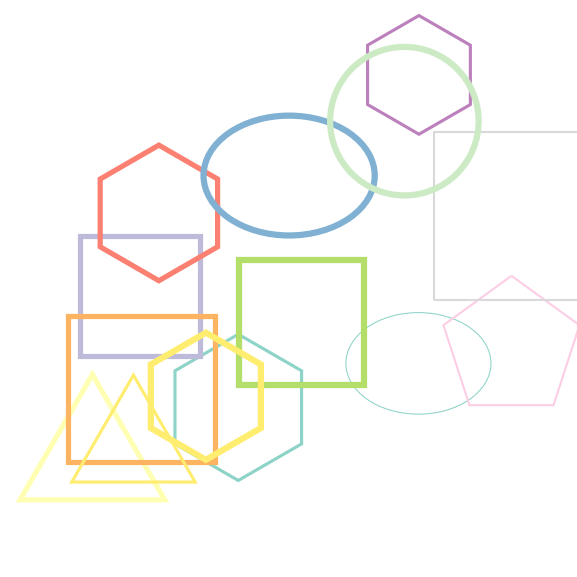[{"shape": "oval", "thickness": 0.5, "radius": 0.63, "center": [0.725, 0.37]}, {"shape": "hexagon", "thickness": 1.5, "radius": 0.63, "center": [0.413, 0.294]}, {"shape": "triangle", "thickness": 2.5, "radius": 0.72, "center": [0.16, 0.206]}, {"shape": "square", "thickness": 2.5, "radius": 0.52, "center": [0.243, 0.487]}, {"shape": "hexagon", "thickness": 2.5, "radius": 0.59, "center": [0.275, 0.63]}, {"shape": "oval", "thickness": 3, "radius": 0.74, "center": [0.501, 0.695]}, {"shape": "square", "thickness": 2.5, "radius": 0.63, "center": [0.246, 0.325]}, {"shape": "square", "thickness": 3, "radius": 0.54, "center": [0.522, 0.441]}, {"shape": "pentagon", "thickness": 1, "radius": 0.62, "center": [0.886, 0.398]}, {"shape": "square", "thickness": 1, "radius": 0.73, "center": [0.898, 0.626]}, {"shape": "hexagon", "thickness": 1.5, "radius": 0.51, "center": [0.725, 0.869]}, {"shape": "circle", "thickness": 3, "radius": 0.64, "center": [0.7, 0.789]}, {"shape": "hexagon", "thickness": 3, "radius": 0.55, "center": [0.356, 0.313]}, {"shape": "triangle", "thickness": 1.5, "radius": 0.62, "center": [0.231, 0.226]}]